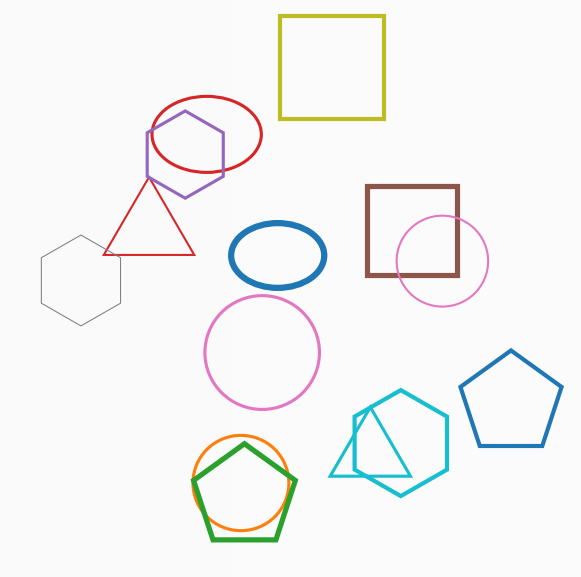[{"shape": "oval", "thickness": 3, "radius": 0.4, "center": [0.478, 0.557]}, {"shape": "pentagon", "thickness": 2, "radius": 0.46, "center": [0.879, 0.301]}, {"shape": "circle", "thickness": 1.5, "radius": 0.41, "center": [0.414, 0.163]}, {"shape": "pentagon", "thickness": 2.5, "radius": 0.46, "center": [0.421, 0.139]}, {"shape": "oval", "thickness": 1.5, "radius": 0.47, "center": [0.356, 0.766]}, {"shape": "triangle", "thickness": 1, "radius": 0.45, "center": [0.256, 0.603]}, {"shape": "hexagon", "thickness": 1.5, "radius": 0.38, "center": [0.319, 0.731]}, {"shape": "square", "thickness": 2.5, "radius": 0.39, "center": [0.709, 0.6]}, {"shape": "circle", "thickness": 1, "radius": 0.39, "center": [0.761, 0.547]}, {"shape": "circle", "thickness": 1.5, "radius": 0.49, "center": [0.451, 0.389]}, {"shape": "hexagon", "thickness": 0.5, "radius": 0.39, "center": [0.139, 0.513]}, {"shape": "square", "thickness": 2, "radius": 0.45, "center": [0.572, 0.883]}, {"shape": "hexagon", "thickness": 2, "radius": 0.46, "center": [0.69, 0.232]}, {"shape": "triangle", "thickness": 1.5, "radius": 0.4, "center": [0.637, 0.214]}]